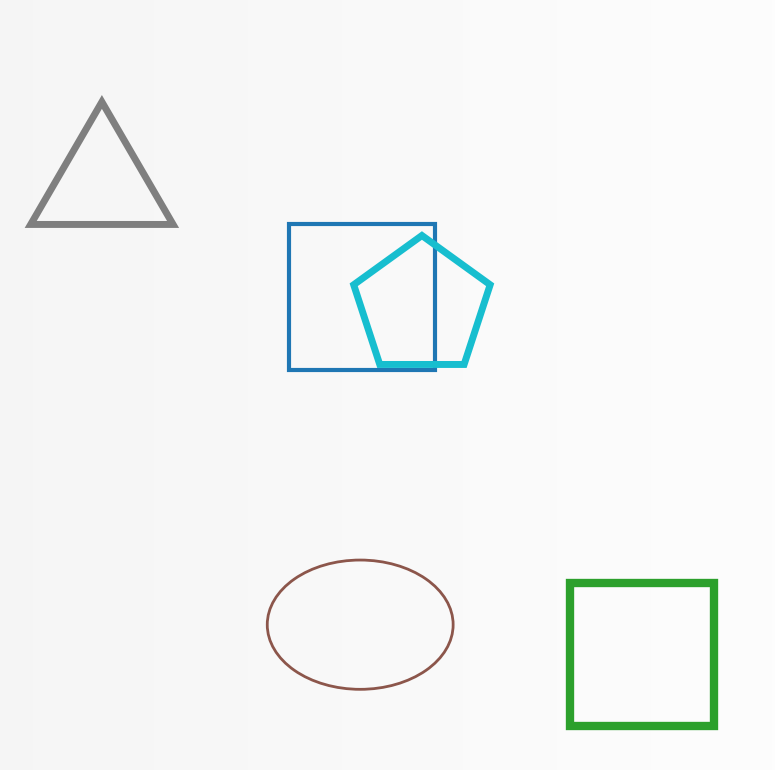[{"shape": "square", "thickness": 1.5, "radius": 0.47, "center": [0.467, 0.614]}, {"shape": "square", "thickness": 3, "radius": 0.46, "center": [0.828, 0.15]}, {"shape": "oval", "thickness": 1, "radius": 0.6, "center": [0.465, 0.189]}, {"shape": "triangle", "thickness": 2.5, "radius": 0.53, "center": [0.131, 0.762]}, {"shape": "pentagon", "thickness": 2.5, "radius": 0.46, "center": [0.544, 0.602]}]